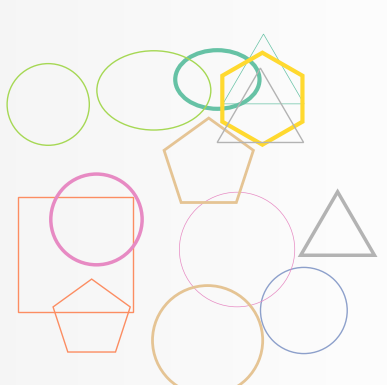[{"shape": "oval", "thickness": 3, "radius": 0.54, "center": [0.561, 0.794]}, {"shape": "triangle", "thickness": 0.5, "radius": 0.6, "center": [0.68, 0.791]}, {"shape": "pentagon", "thickness": 1, "radius": 0.52, "center": [0.237, 0.17]}, {"shape": "square", "thickness": 1, "radius": 0.74, "center": [0.195, 0.339]}, {"shape": "circle", "thickness": 1, "radius": 0.56, "center": [0.784, 0.194]}, {"shape": "circle", "thickness": 2.5, "radius": 0.59, "center": [0.249, 0.43]}, {"shape": "circle", "thickness": 0.5, "radius": 0.74, "center": [0.612, 0.352]}, {"shape": "circle", "thickness": 1, "radius": 0.53, "center": [0.124, 0.729]}, {"shape": "oval", "thickness": 1, "radius": 0.74, "center": [0.397, 0.765]}, {"shape": "hexagon", "thickness": 3, "radius": 0.6, "center": [0.677, 0.744]}, {"shape": "pentagon", "thickness": 2, "radius": 0.61, "center": [0.539, 0.572]}, {"shape": "circle", "thickness": 2, "radius": 0.71, "center": [0.536, 0.116]}, {"shape": "triangle", "thickness": 2.5, "radius": 0.55, "center": [0.871, 0.392]}, {"shape": "triangle", "thickness": 1, "radius": 0.64, "center": [0.672, 0.694]}]